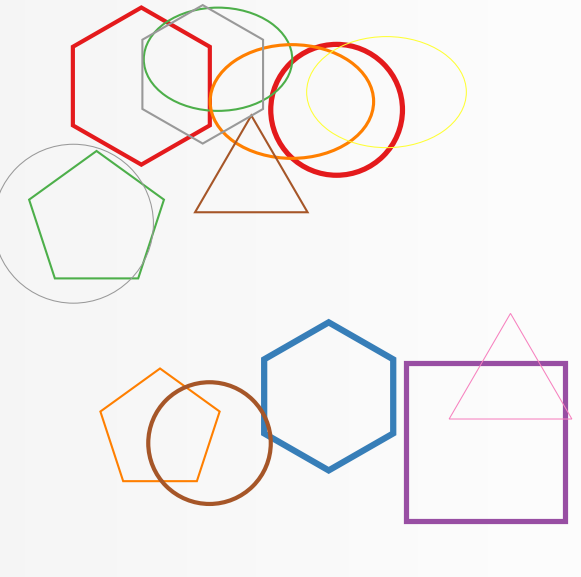[{"shape": "hexagon", "thickness": 2, "radius": 0.68, "center": [0.243, 0.85]}, {"shape": "circle", "thickness": 2.5, "radius": 0.57, "center": [0.579, 0.809]}, {"shape": "hexagon", "thickness": 3, "radius": 0.64, "center": [0.566, 0.313]}, {"shape": "oval", "thickness": 1, "radius": 0.64, "center": [0.375, 0.897]}, {"shape": "pentagon", "thickness": 1, "radius": 0.61, "center": [0.166, 0.616]}, {"shape": "square", "thickness": 2.5, "radius": 0.68, "center": [0.835, 0.233]}, {"shape": "oval", "thickness": 1.5, "radius": 0.7, "center": [0.502, 0.823]}, {"shape": "pentagon", "thickness": 1, "radius": 0.54, "center": [0.275, 0.253]}, {"shape": "oval", "thickness": 0.5, "radius": 0.69, "center": [0.665, 0.84]}, {"shape": "circle", "thickness": 2, "radius": 0.53, "center": [0.36, 0.232]}, {"shape": "triangle", "thickness": 1, "radius": 0.56, "center": [0.432, 0.687]}, {"shape": "triangle", "thickness": 0.5, "radius": 0.61, "center": [0.878, 0.335]}, {"shape": "hexagon", "thickness": 1, "radius": 0.6, "center": [0.349, 0.87]}, {"shape": "circle", "thickness": 0.5, "radius": 0.69, "center": [0.126, 0.612]}]